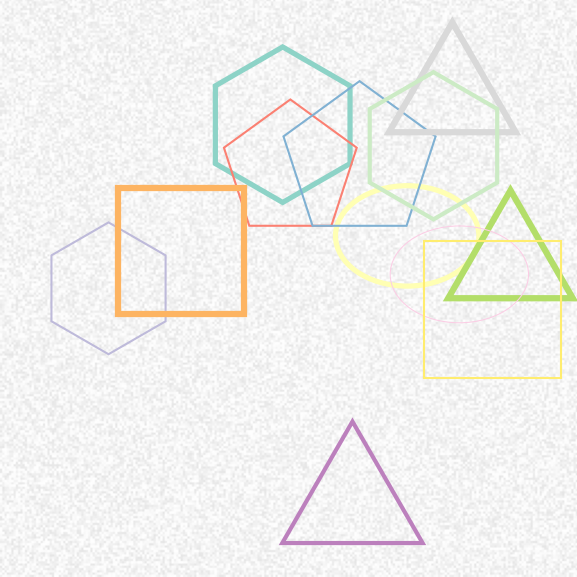[{"shape": "hexagon", "thickness": 2.5, "radius": 0.67, "center": [0.49, 0.783]}, {"shape": "oval", "thickness": 2.5, "radius": 0.62, "center": [0.705, 0.591]}, {"shape": "hexagon", "thickness": 1, "radius": 0.57, "center": [0.188, 0.5]}, {"shape": "pentagon", "thickness": 1, "radius": 0.6, "center": [0.503, 0.706]}, {"shape": "pentagon", "thickness": 1, "radius": 0.69, "center": [0.623, 0.72]}, {"shape": "square", "thickness": 3, "radius": 0.55, "center": [0.314, 0.565]}, {"shape": "triangle", "thickness": 3, "radius": 0.62, "center": [0.884, 0.545]}, {"shape": "oval", "thickness": 0.5, "radius": 0.6, "center": [0.795, 0.524]}, {"shape": "triangle", "thickness": 3, "radius": 0.63, "center": [0.783, 0.834]}, {"shape": "triangle", "thickness": 2, "radius": 0.7, "center": [0.61, 0.129]}, {"shape": "hexagon", "thickness": 2, "radius": 0.64, "center": [0.751, 0.747]}, {"shape": "square", "thickness": 1, "radius": 0.59, "center": [0.853, 0.463]}]